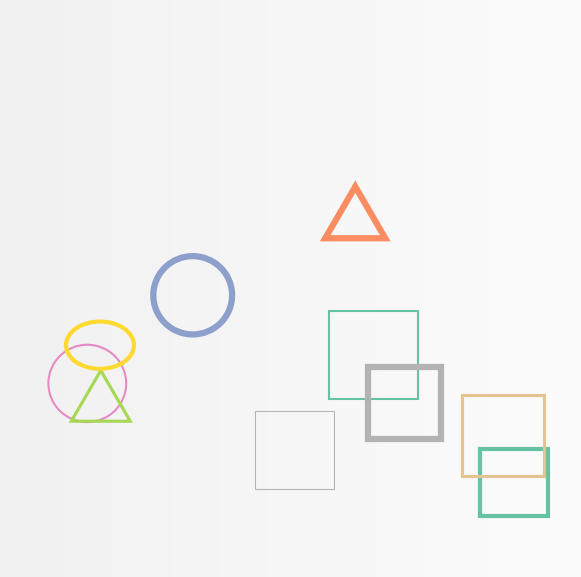[{"shape": "square", "thickness": 2, "radius": 0.29, "center": [0.884, 0.164]}, {"shape": "square", "thickness": 1, "radius": 0.38, "center": [0.643, 0.384]}, {"shape": "triangle", "thickness": 3, "radius": 0.3, "center": [0.611, 0.616]}, {"shape": "circle", "thickness": 3, "radius": 0.34, "center": [0.332, 0.488]}, {"shape": "circle", "thickness": 1, "radius": 0.33, "center": [0.15, 0.335]}, {"shape": "triangle", "thickness": 1.5, "radius": 0.29, "center": [0.173, 0.299]}, {"shape": "oval", "thickness": 2, "radius": 0.29, "center": [0.172, 0.401]}, {"shape": "square", "thickness": 1.5, "radius": 0.35, "center": [0.866, 0.245]}, {"shape": "square", "thickness": 0.5, "radius": 0.34, "center": [0.507, 0.22]}, {"shape": "square", "thickness": 3, "radius": 0.31, "center": [0.695, 0.301]}]